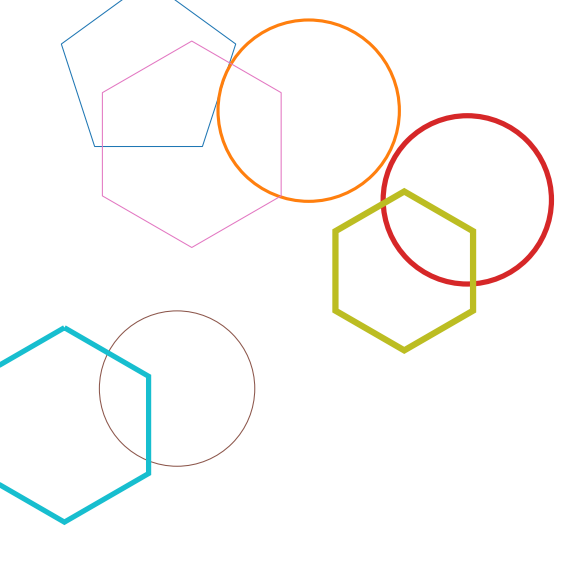[{"shape": "pentagon", "thickness": 0.5, "radius": 0.79, "center": [0.257, 0.874]}, {"shape": "circle", "thickness": 1.5, "radius": 0.79, "center": [0.535, 0.808]}, {"shape": "circle", "thickness": 2.5, "radius": 0.73, "center": [0.809, 0.653]}, {"shape": "circle", "thickness": 0.5, "radius": 0.67, "center": [0.307, 0.326]}, {"shape": "hexagon", "thickness": 0.5, "radius": 0.89, "center": [0.332, 0.749]}, {"shape": "hexagon", "thickness": 3, "radius": 0.69, "center": [0.7, 0.53]}, {"shape": "hexagon", "thickness": 2.5, "radius": 0.84, "center": [0.112, 0.263]}]